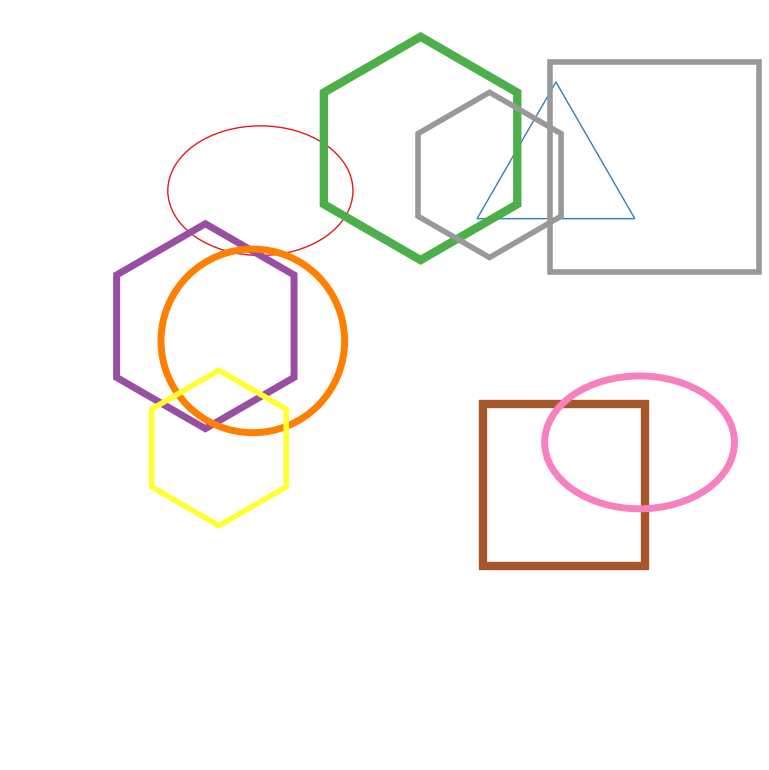[{"shape": "oval", "thickness": 0.5, "radius": 0.6, "center": [0.338, 0.752]}, {"shape": "triangle", "thickness": 0.5, "radius": 0.59, "center": [0.722, 0.775]}, {"shape": "hexagon", "thickness": 3, "radius": 0.73, "center": [0.546, 0.807]}, {"shape": "hexagon", "thickness": 2.5, "radius": 0.67, "center": [0.267, 0.576]}, {"shape": "circle", "thickness": 2.5, "radius": 0.6, "center": [0.328, 0.557]}, {"shape": "hexagon", "thickness": 2, "radius": 0.5, "center": [0.284, 0.418]}, {"shape": "square", "thickness": 3, "radius": 0.53, "center": [0.732, 0.37]}, {"shape": "oval", "thickness": 2.5, "radius": 0.62, "center": [0.831, 0.425]}, {"shape": "square", "thickness": 2, "radius": 0.68, "center": [0.85, 0.783]}, {"shape": "hexagon", "thickness": 2, "radius": 0.54, "center": [0.636, 0.773]}]